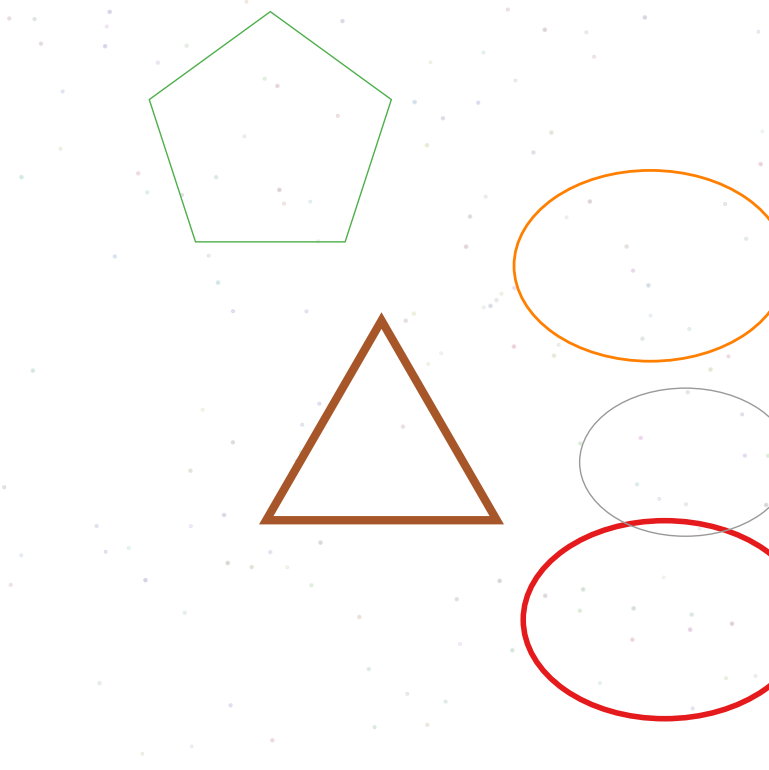[{"shape": "oval", "thickness": 2, "radius": 0.92, "center": [0.863, 0.195]}, {"shape": "pentagon", "thickness": 0.5, "radius": 0.83, "center": [0.351, 0.82]}, {"shape": "oval", "thickness": 1, "radius": 0.89, "center": [0.845, 0.655]}, {"shape": "triangle", "thickness": 3, "radius": 0.86, "center": [0.495, 0.411]}, {"shape": "oval", "thickness": 0.5, "radius": 0.69, "center": [0.89, 0.4]}]